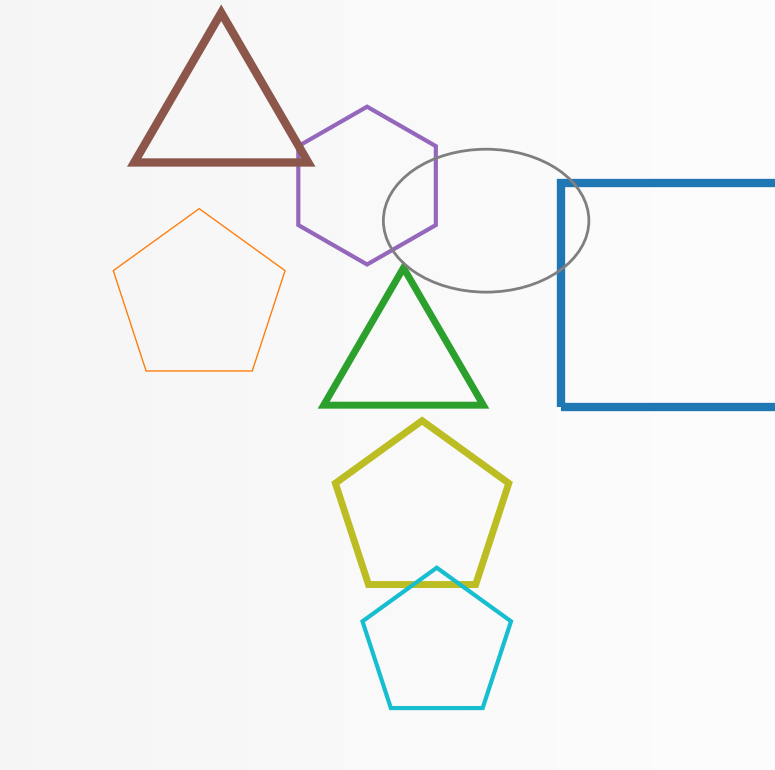[{"shape": "square", "thickness": 3, "radius": 0.73, "center": [0.869, 0.617]}, {"shape": "pentagon", "thickness": 0.5, "radius": 0.58, "center": [0.257, 0.612]}, {"shape": "triangle", "thickness": 2.5, "radius": 0.59, "center": [0.521, 0.533]}, {"shape": "hexagon", "thickness": 1.5, "radius": 0.51, "center": [0.474, 0.759]}, {"shape": "triangle", "thickness": 3, "radius": 0.65, "center": [0.285, 0.854]}, {"shape": "oval", "thickness": 1, "radius": 0.66, "center": [0.627, 0.713]}, {"shape": "pentagon", "thickness": 2.5, "radius": 0.59, "center": [0.545, 0.336]}, {"shape": "pentagon", "thickness": 1.5, "radius": 0.5, "center": [0.564, 0.162]}]